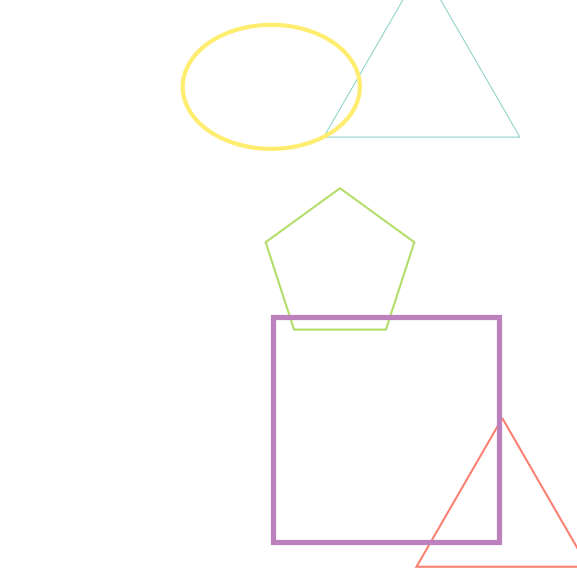[{"shape": "triangle", "thickness": 0.5, "radius": 0.98, "center": [0.73, 0.86]}, {"shape": "triangle", "thickness": 1, "radius": 0.86, "center": [0.87, 0.104]}, {"shape": "pentagon", "thickness": 1, "radius": 0.68, "center": [0.589, 0.538]}, {"shape": "square", "thickness": 2.5, "radius": 0.98, "center": [0.669, 0.256]}, {"shape": "oval", "thickness": 2, "radius": 0.77, "center": [0.47, 0.849]}]